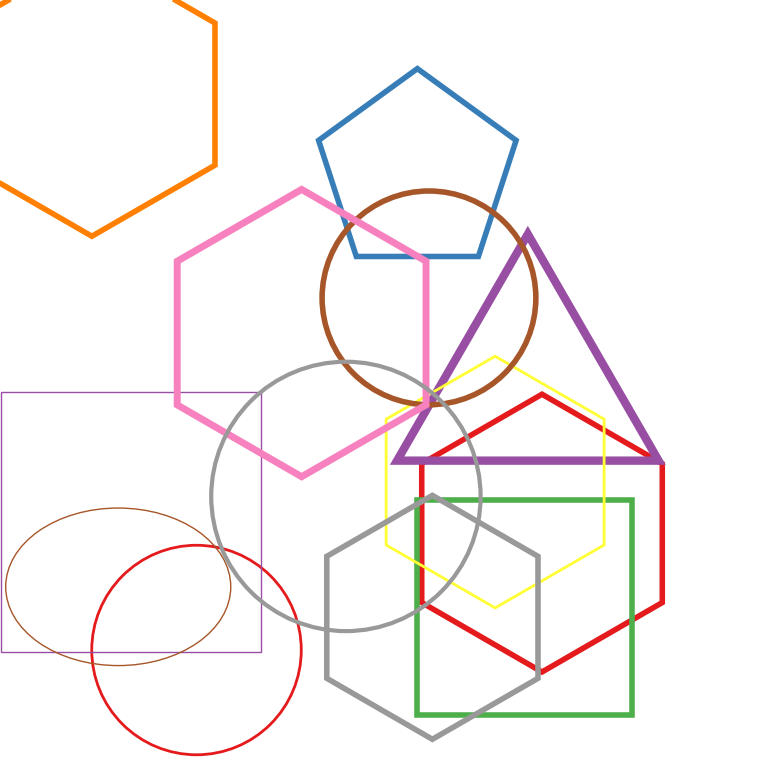[{"shape": "circle", "thickness": 1, "radius": 0.68, "center": [0.255, 0.156]}, {"shape": "hexagon", "thickness": 2, "radius": 0.9, "center": [0.704, 0.308]}, {"shape": "pentagon", "thickness": 2, "radius": 0.67, "center": [0.542, 0.776]}, {"shape": "square", "thickness": 2, "radius": 0.7, "center": [0.681, 0.211]}, {"shape": "square", "thickness": 0.5, "radius": 0.84, "center": [0.17, 0.322]}, {"shape": "triangle", "thickness": 3, "radius": 0.98, "center": [0.685, 0.5]}, {"shape": "hexagon", "thickness": 2, "radius": 0.92, "center": [0.119, 0.878]}, {"shape": "hexagon", "thickness": 1, "radius": 0.82, "center": [0.643, 0.374]}, {"shape": "oval", "thickness": 0.5, "radius": 0.73, "center": [0.154, 0.238]}, {"shape": "circle", "thickness": 2, "radius": 0.69, "center": [0.557, 0.613]}, {"shape": "hexagon", "thickness": 2.5, "radius": 0.93, "center": [0.392, 0.567]}, {"shape": "hexagon", "thickness": 2, "radius": 0.79, "center": [0.562, 0.198]}, {"shape": "circle", "thickness": 1.5, "radius": 0.87, "center": [0.449, 0.355]}]